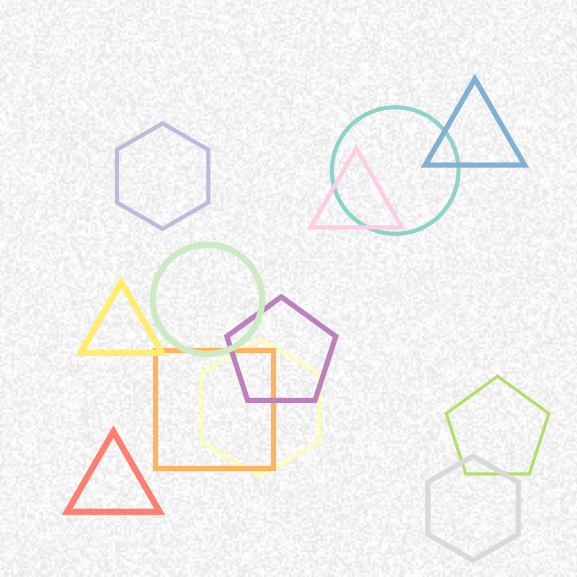[{"shape": "circle", "thickness": 2, "radius": 0.55, "center": [0.684, 0.704]}, {"shape": "hexagon", "thickness": 1.5, "radius": 0.59, "center": [0.45, 0.293]}, {"shape": "hexagon", "thickness": 2, "radius": 0.46, "center": [0.282, 0.694]}, {"shape": "triangle", "thickness": 3, "radius": 0.46, "center": [0.196, 0.159]}, {"shape": "triangle", "thickness": 2.5, "radius": 0.5, "center": [0.822, 0.763]}, {"shape": "square", "thickness": 2.5, "radius": 0.51, "center": [0.37, 0.292]}, {"shape": "pentagon", "thickness": 1.5, "radius": 0.47, "center": [0.862, 0.254]}, {"shape": "triangle", "thickness": 2, "radius": 0.46, "center": [0.617, 0.651]}, {"shape": "hexagon", "thickness": 2.5, "radius": 0.45, "center": [0.819, 0.119]}, {"shape": "pentagon", "thickness": 2.5, "radius": 0.5, "center": [0.487, 0.386]}, {"shape": "circle", "thickness": 3, "radius": 0.47, "center": [0.359, 0.481]}, {"shape": "triangle", "thickness": 3, "radius": 0.41, "center": [0.21, 0.429]}]